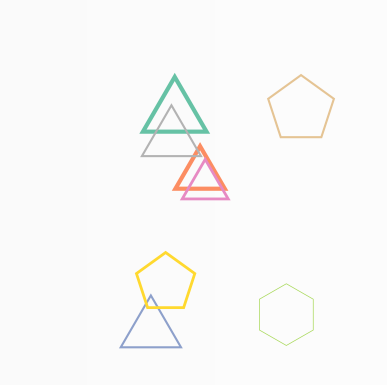[{"shape": "triangle", "thickness": 3, "radius": 0.47, "center": [0.451, 0.705]}, {"shape": "triangle", "thickness": 3, "radius": 0.37, "center": [0.516, 0.547]}, {"shape": "triangle", "thickness": 1.5, "radius": 0.45, "center": [0.389, 0.143]}, {"shape": "triangle", "thickness": 2, "radius": 0.34, "center": [0.53, 0.518]}, {"shape": "hexagon", "thickness": 0.5, "radius": 0.4, "center": [0.739, 0.183]}, {"shape": "pentagon", "thickness": 2, "radius": 0.4, "center": [0.427, 0.265]}, {"shape": "pentagon", "thickness": 1.5, "radius": 0.45, "center": [0.777, 0.716]}, {"shape": "triangle", "thickness": 1.5, "radius": 0.44, "center": [0.442, 0.638]}]